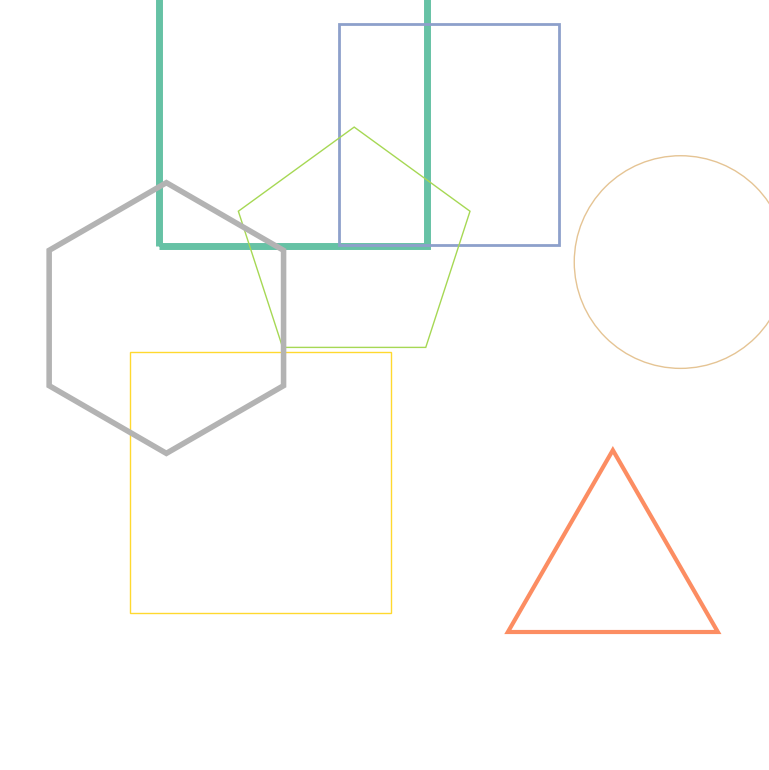[{"shape": "square", "thickness": 2.5, "radius": 0.87, "center": [0.38, 0.855]}, {"shape": "triangle", "thickness": 1.5, "radius": 0.79, "center": [0.796, 0.258]}, {"shape": "square", "thickness": 1, "radius": 0.72, "center": [0.583, 0.825]}, {"shape": "pentagon", "thickness": 0.5, "radius": 0.79, "center": [0.46, 0.677]}, {"shape": "square", "thickness": 0.5, "radius": 0.85, "center": [0.339, 0.374]}, {"shape": "circle", "thickness": 0.5, "radius": 0.69, "center": [0.884, 0.66]}, {"shape": "hexagon", "thickness": 2, "radius": 0.88, "center": [0.216, 0.587]}]